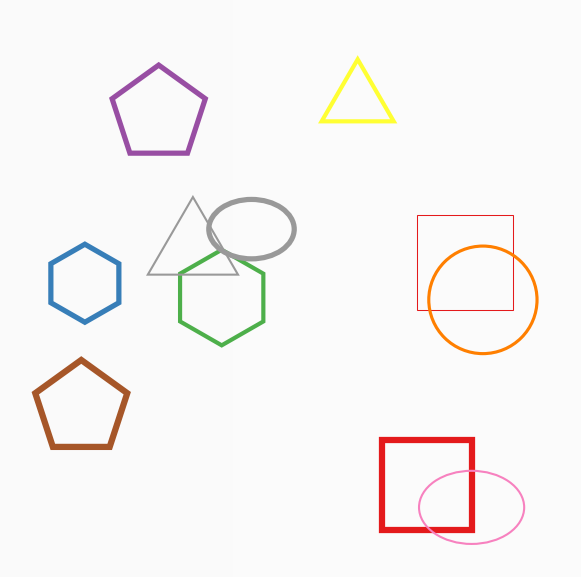[{"shape": "square", "thickness": 3, "radius": 0.39, "center": [0.735, 0.159]}, {"shape": "square", "thickness": 0.5, "radius": 0.41, "center": [0.8, 0.545]}, {"shape": "hexagon", "thickness": 2.5, "radius": 0.34, "center": [0.146, 0.509]}, {"shape": "hexagon", "thickness": 2, "radius": 0.41, "center": [0.381, 0.484]}, {"shape": "pentagon", "thickness": 2.5, "radius": 0.42, "center": [0.273, 0.802]}, {"shape": "circle", "thickness": 1.5, "radius": 0.47, "center": [0.831, 0.48]}, {"shape": "triangle", "thickness": 2, "radius": 0.36, "center": [0.615, 0.825]}, {"shape": "pentagon", "thickness": 3, "radius": 0.42, "center": [0.14, 0.293]}, {"shape": "oval", "thickness": 1, "radius": 0.45, "center": [0.811, 0.121]}, {"shape": "oval", "thickness": 2.5, "radius": 0.37, "center": [0.433, 0.602]}, {"shape": "triangle", "thickness": 1, "radius": 0.45, "center": [0.332, 0.568]}]